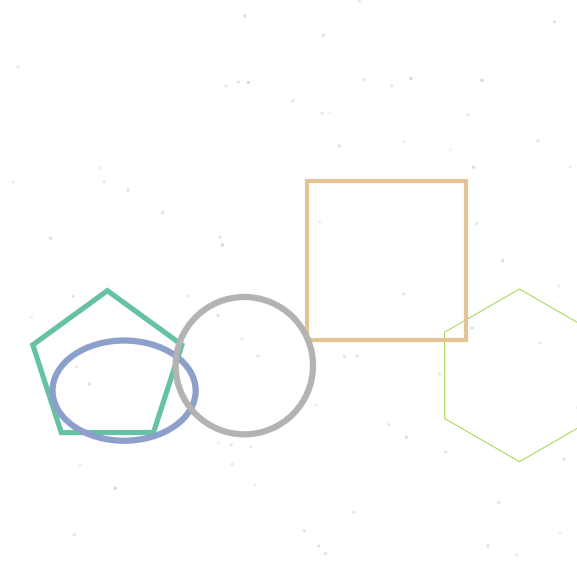[{"shape": "pentagon", "thickness": 2.5, "radius": 0.68, "center": [0.186, 0.36]}, {"shape": "oval", "thickness": 3, "radius": 0.62, "center": [0.215, 0.323]}, {"shape": "hexagon", "thickness": 0.5, "radius": 0.75, "center": [0.899, 0.349]}, {"shape": "square", "thickness": 2, "radius": 0.69, "center": [0.669, 0.548]}, {"shape": "circle", "thickness": 3, "radius": 0.59, "center": [0.423, 0.366]}]